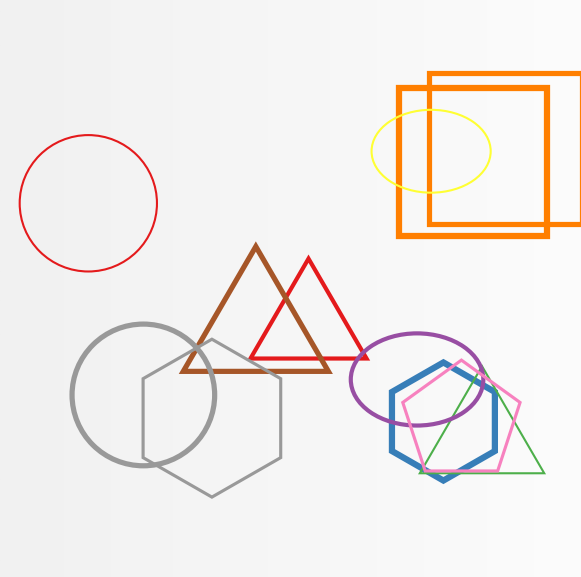[{"shape": "circle", "thickness": 1, "radius": 0.59, "center": [0.152, 0.647]}, {"shape": "triangle", "thickness": 2, "radius": 0.58, "center": [0.531, 0.436]}, {"shape": "hexagon", "thickness": 3, "radius": 0.51, "center": [0.763, 0.269]}, {"shape": "triangle", "thickness": 1, "radius": 0.62, "center": [0.829, 0.241]}, {"shape": "oval", "thickness": 2, "radius": 0.57, "center": [0.717, 0.342]}, {"shape": "square", "thickness": 3, "radius": 0.64, "center": [0.814, 0.718]}, {"shape": "square", "thickness": 2.5, "radius": 0.65, "center": [0.87, 0.742]}, {"shape": "oval", "thickness": 1, "radius": 0.51, "center": [0.742, 0.737]}, {"shape": "triangle", "thickness": 2.5, "radius": 0.72, "center": [0.44, 0.428]}, {"shape": "pentagon", "thickness": 1.5, "radius": 0.53, "center": [0.794, 0.269]}, {"shape": "hexagon", "thickness": 1.5, "radius": 0.68, "center": [0.365, 0.275]}, {"shape": "circle", "thickness": 2.5, "radius": 0.61, "center": [0.247, 0.315]}]